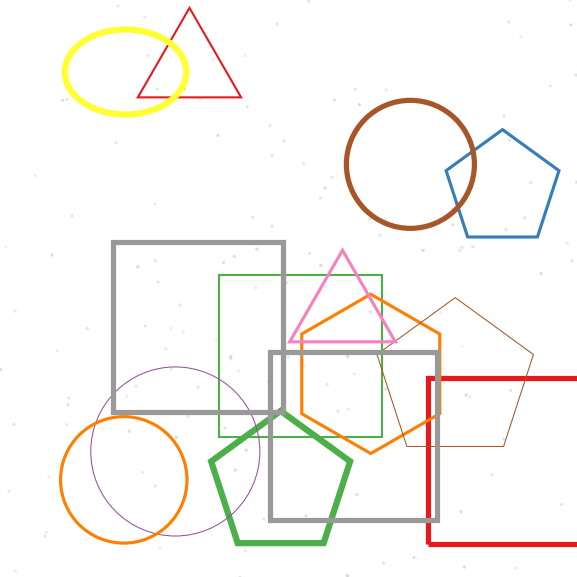[{"shape": "square", "thickness": 2.5, "radius": 0.72, "center": [0.885, 0.201]}, {"shape": "triangle", "thickness": 1, "radius": 0.52, "center": [0.328, 0.882]}, {"shape": "pentagon", "thickness": 1.5, "radius": 0.51, "center": [0.87, 0.672]}, {"shape": "pentagon", "thickness": 3, "radius": 0.63, "center": [0.486, 0.161]}, {"shape": "square", "thickness": 1, "radius": 0.7, "center": [0.52, 0.383]}, {"shape": "circle", "thickness": 0.5, "radius": 0.73, "center": [0.304, 0.217]}, {"shape": "hexagon", "thickness": 1.5, "radius": 0.69, "center": [0.642, 0.352]}, {"shape": "circle", "thickness": 1.5, "radius": 0.55, "center": [0.214, 0.168]}, {"shape": "oval", "thickness": 3, "radius": 0.53, "center": [0.217, 0.874]}, {"shape": "pentagon", "thickness": 0.5, "radius": 0.71, "center": [0.788, 0.341]}, {"shape": "circle", "thickness": 2.5, "radius": 0.55, "center": [0.711, 0.715]}, {"shape": "triangle", "thickness": 1.5, "radius": 0.53, "center": [0.593, 0.46]}, {"shape": "square", "thickness": 2.5, "radius": 0.73, "center": [0.343, 0.432]}, {"shape": "square", "thickness": 2.5, "radius": 0.73, "center": [0.612, 0.244]}]